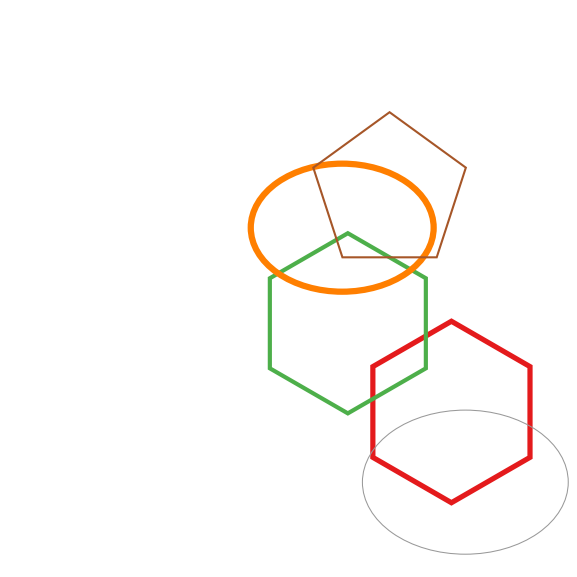[{"shape": "hexagon", "thickness": 2.5, "radius": 0.79, "center": [0.782, 0.286]}, {"shape": "hexagon", "thickness": 2, "radius": 0.78, "center": [0.602, 0.439]}, {"shape": "oval", "thickness": 3, "radius": 0.79, "center": [0.593, 0.605]}, {"shape": "pentagon", "thickness": 1, "radius": 0.69, "center": [0.675, 0.666]}, {"shape": "oval", "thickness": 0.5, "radius": 0.89, "center": [0.806, 0.164]}]